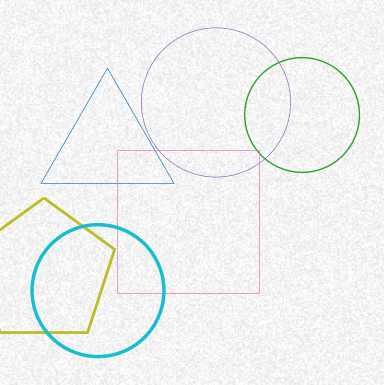[{"shape": "triangle", "thickness": 0.5, "radius": 1.0, "center": [0.279, 0.623]}, {"shape": "circle", "thickness": 1, "radius": 0.75, "center": [0.785, 0.701]}, {"shape": "circle", "thickness": 0.5, "radius": 0.97, "center": [0.561, 0.734]}, {"shape": "square", "thickness": 0.5, "radius": 0.92, "center": [0.487, 0.425]}, {"shape": "pentagon", "thickness": 2, "radius": 0.97, "center": [0.114, 0.293]}, {"shape": "circle", "thickness": 2.5, "radius": 0.86, "center": [0.255, 0.245]}]